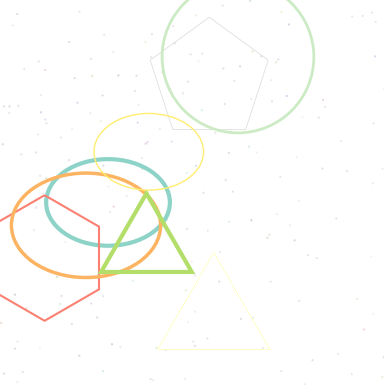[{"shape": "oval", "thickness": 3, "radius": 0.8, "center": [0.281, 0.474]}, {"shape": "triangle", "thickness": 0.5, "radius": 0.84, "center": [0.555, 0.176]}, {"shape": "hexagon", "thickness": 1.5, "radius": 0.82, "center": [0.116, 0.33]}, {"shape": "oval", "thickness": 2.5, "radius": 0.97, "center": [0.223, 0.415]}, {"shape": "triangle", "thickness": 3, "radius": 0.68, "center": [0.38, 0.362]}, {"shape": "pentagon", "thickness": 0.5, "radius": 0.81, "center": [0.543, 0.794]}, {"shape": "circle", "thickness": 2, "radius": 0.99, "center": [0.618, 0.852]}, {"shape": "oval", "thickness": 1, "radius": 0.71, "center": [0.386, 0.606]}]